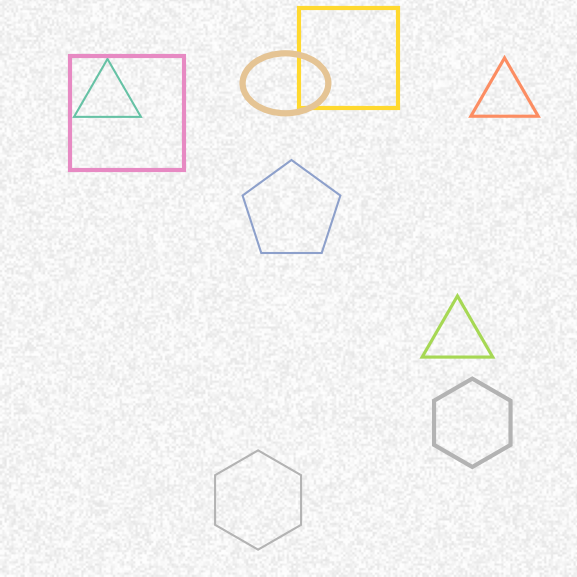[{"shape": "triangle", "thickness": 1, "radius": 0.33, "center": [0.186, 0.83]}, {"shape": "triangle", "thickness": 1.5, "radius": 0.34, "center": [0.874, 0.832]}, {"shape": "pentagon", "thickness": 1, "radius": 0.45, "center": [0.505, 0.633]}, {"shape": "square", "thickness": 2, "radius": 0.49, "center": [0.22, 0.803]}, {"shape": "triangle", "thickness": 1.5, "radius": 0.35, "center": [0.792, 0.416]}, {"shape": "square", "thickness": 2, "radius": 0.43, "center": [0.603, 0.899]}, {"shape": "oval", "thickness": 3, "radius": 0.37, "center": [0.494, 0.855]}, {"shape": "hexagon", "thickness": 2, "radius": 0.38, "center": [0.818, 0.267]}, {"shape": "hexagon", "thickness": 1, "radius": 0.43, "center": [0.447, 0.133]}]